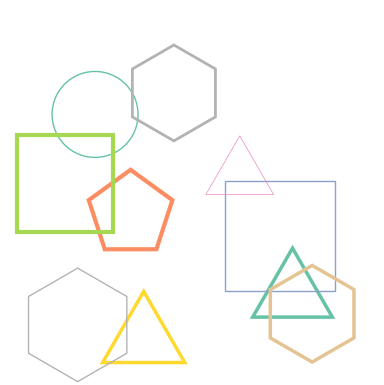[{"shape": "circle", "thickness": 1, "radius": 0.56, "center": [0.247, 0.703]}, {"shape": "triangle", "thickness": 2.5, "radius": 0.6, "center": [0.76, 0.236]}, {"shape": "pentagon", "thickness": 3, "radius": 0.57, "center": [0.339, 0.445]}, {"shape": "square", "thickness": 1, "radius": 0.72, "center": [0.727, 0.388]}, {"shape": "triangle", "thickness": 0.5, "radius": 0.51, "center": [0.623, 0.545]}, {"shape": "square", "thickness": 3, "radius": 0.63, "center": [0.169, 0.524]}, {"shape": "triangle", "thickness": 2.5, "radius": 0.62, "center": [0.373, 0.12]}, {"shape": "hexagon", "thickness": 2.5, "radius": 0.63, "center": [0.811, 0.185]}, {"shape": "hexagon", "thickness": 1, "radius": 0.74, "center": [0.202, 0.156]}, {"shape": "hexagon", "thickness": 2, "radius": 0.62, "center": [0.452, 0.759]}]